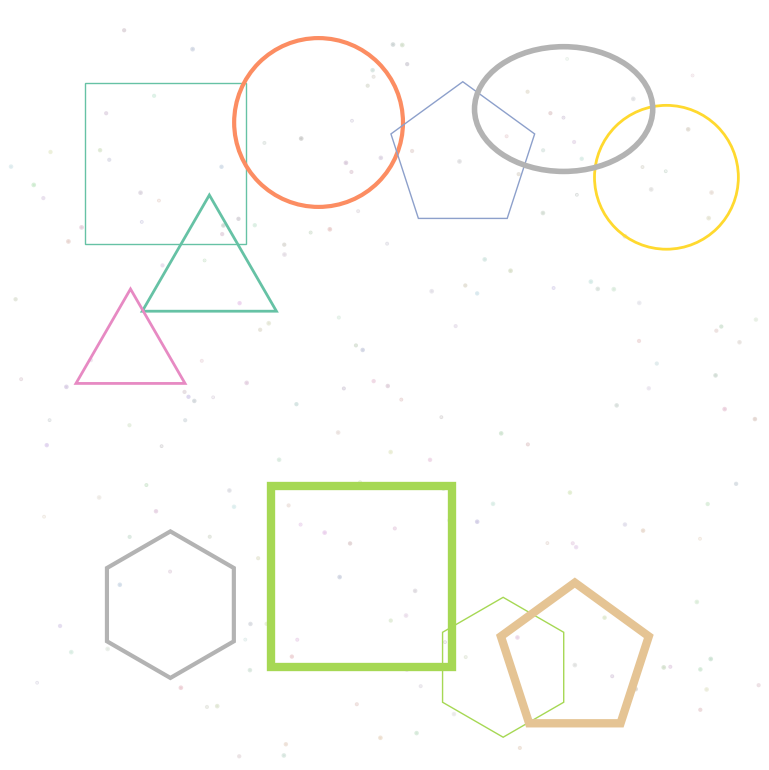[{"shape": "square", "thickness": 0.5, "radius": 0.52, "center": [0.215, 0.788]}, {"shape": "triangle", "thickness": 1, "radius": 0.5, "center": [0.272, 0.646]}, {"shape": "circle", "thickness": 1.5, "radius": 0.55, "center": [0.414, 0.841]}, {"shape": "pentagon", "thickness": 0.5, "radius": 0.49, "center": [0.601, 0.796]}, {"shape": "triangle", "thickness": 1, "radius": 0.41, "center": [0.169, 0.543]}, {"shape": "hexagon", "thickness": 0.5, "radius": 0.45, "center": [0.653, 0.133]}, {"shape": "square", "thickness": 3, "radius": 0.59, "center": [0.469, 0.251]}, {"shape": "circle", "thickness": 1, "radius": 0.47, "center": [0.865, 0.77]}, {"shape": "pentagon", "thickness": 3, "radius": 0.5, "center": [0.747, 0.142]}, {"shape": "hexagon", "thickness": 1.5, "radius": 0.48, "center": [0.221, 0.215]}, {"shape": "oval", "thickness": 2, "radius": 0.58, "center": [0.732, 0.858]}]